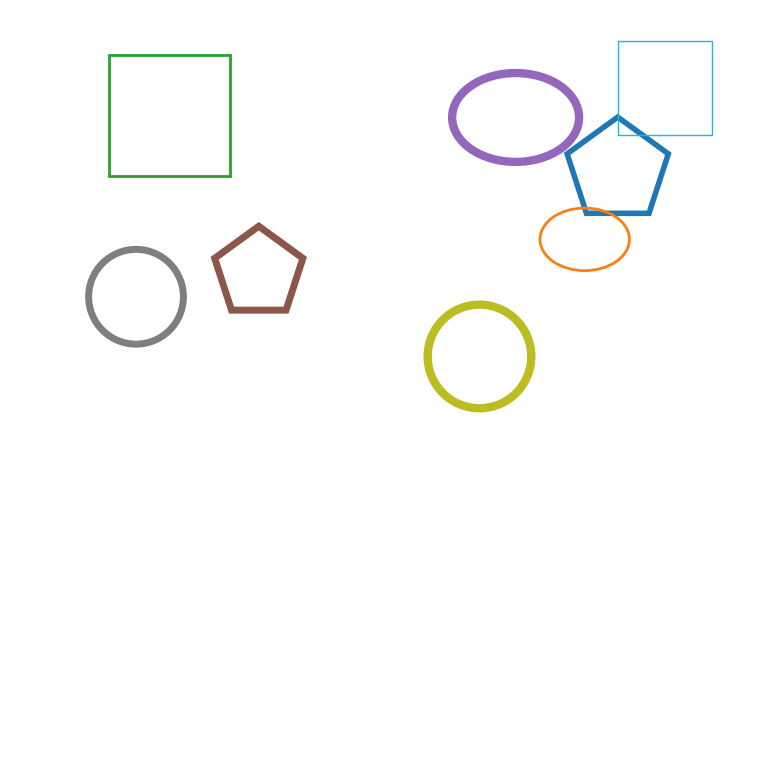[{"shape": "pentagon", "thickness": 2, "radius": 0.35, "center": [0.802, 0.779]}, {"shape": "oval", "thickness": 1, "radius": 0.29, "center": [0.759, 0.689]}, {"shape": "square", "thickness": 1, "radius": 0.39, "center": [0.221, 0.851]}, {"shape": "oval", "thickness": 3, "radius": 0.41, "center": [0.67, 0.847]}, {"shape": "pentagon", "thickness": 2.5, "radius": 0.3, "center": [0.336, 0.646]}, {"shape": "circle", "thickness": 2.5, "radius": 0.31, "center": [0.177, 0.615]}, {"shape": "circle", "thickness": 3, "radius": 0.34, "center": [0.623, 0.537]}, {"shape": "square", "thickness": 0.5, "radius": 0.3, "center": [0.864, 0.886]}]